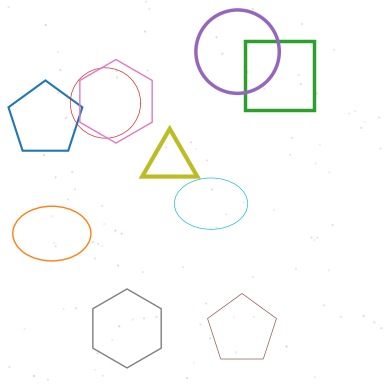[{"shape": "pentagon", "thickness": 1.5, "radius": 0.5, "center": [0.118, 0.69]}, {"shape": "oval", "thickness": 1, "radius": 0.51, "center": [0.135, 0.393]}, {"shape": "square", "thickness": 2.5, "radius": 0.45, "center": [0.727, 0.803]}, {"shape": "circle", "thickness": 0.5, "radius": 0.46, "center": [0.274, 0.732]}, {"shape": "circle", "thickness": 2.5, "radius": 0.54, "center": [0.617, 0.866]}, {"shape": "pentagon", "thickness": 0.5, "radius": 0.47, "center": [0.629, 0.144]}, {"shape": "hexagon", "thickness": 1, "radius": 0.54, "center": [0.301, 0.737]}, {"shape": "hexagon", "thickness": 1, "radius": 0.51, "center": [0.33, 0.147]}, {"shape": "triangle", "thickness": 3, "radius": 0.41, "center": [0.441, 0.583]}, {"shape": "oval", "thickness": 0.5, "radius": 0.48, "center": [0.548, 0.471]}]